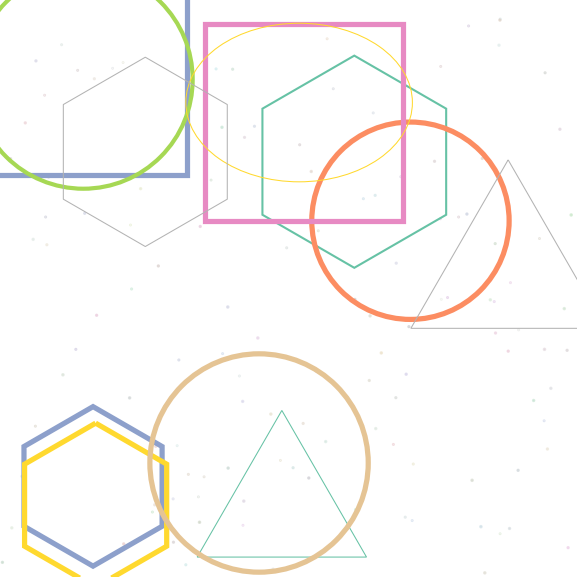[{"shape": "triangle", "thickness": 0.5, "radius": 0.85, "center": [0.488, 0.119]}, {"shape": "hexagon", "thickness": 1, "radius": 0.92, "center": [0.614, 0.719]}, {"shape": "circle", "thickness": 2.5, "radius": 0.85, "center": [0.711, 0.617]}, {"shape": "hexagon", "thickness": 2.5, "radius": 0.69, "center": [0.161, 0.157]}, {"shape": "square", "thickness": 2.5, "radius": 0.87, "center": [0.15, 0.87]}, {"shape": "square", "thickness": 2.5, "radius": 0.86, "center": [0.526, 0.787]}, {"shape": "circle", "thickness": 2, "radius": 0.95, "center": [0.144, 0.862]}, {"shape": "hexagon", "thickness": 2.5, "radius": 0.71, "center": [0.166, 0.124]}, {"shape": "oval", "thickness": 0.5, "radius": 0.98, "center": [0.518, 0.822]}, {"shape": "circle", "thickness": 2.5, "radius": 0.95, "center": [0.449, 0.197]}, {"shape": "hexagon", "thickness": 0.5, "radius": 0.82, "center": [0.252, 0.736]}, {"shape": "triangle", "thickness": 0.5, "radius": 0.97, "center": [0.88, 0.528]}]